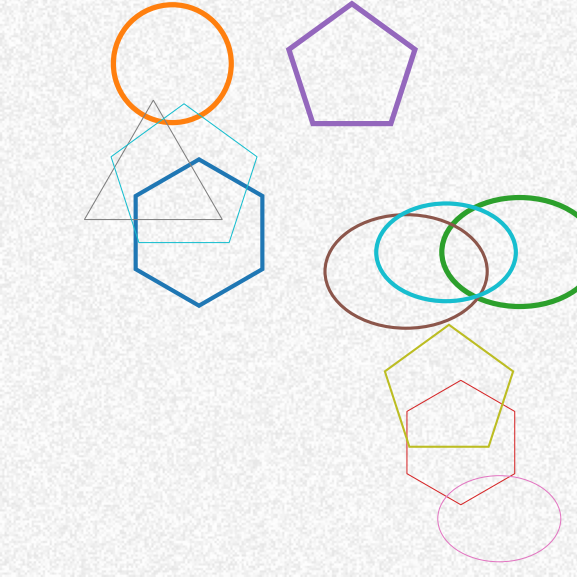[{"shape": "hexagon", "thickness": 2, "radius": 0.63, "center": [0.345, 0.596]}, {"shape": "circle", "thickness": 2.5, "radius": 0.51, "center": [0.298, 0.889]}, {"shape": "oval", "thickness": 2.5, "radius": 0.67, "center": [0.9, 0.563]}, {"shape": "hexagon", "thickness": 0.5, "radius": 0.54, "center": [0.798, 0.233]}, {"shape": "pentagon", "thickness": 2.5, "radius": 0.57, "center": [0.609, 0.878]}, {"shape": "oval", "thickness": 1.5, "radius": 0.7, "center": [0.703, 0.529]}, {"shape": "oval", "thickness": 0.5, "radius": 0.53, "center": [0.865, 0.101]}, {"shape": "triangle", "thickness": 0.5, "radius": 0.69, "center": [0.266, 0.688]}, {"shape": "pentagon", "thickness": 1, "radius": 0.58, "center": [0.777, 0.32]}, {"shape": "pentagon", "thickness": 0.5, "radius": 0.66, "center": [0.319, 0.687]}, {"shape": "oval", "thickness": 2, "radius": 0.6, "center": [0.772, 0.562]}]